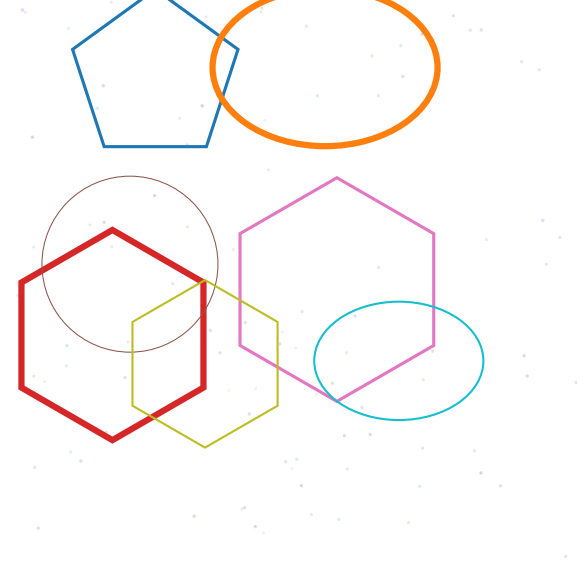[{"shape": "pentagon", "thickness": 1.5, "radius": 0.75, "center": [0.269, 0.867]}, {"shape": "oval", "thickness": 3, "radius": 0.97, "center": [0.563, 0.882]}, {"shape": "hexagon", "thickness": 3, "radius": 0.91, "center": [0.195, 0.419]}, {"shape": "circle", "thickness": 0.5, "radius": 0.76, "center": [0.225, 0.542]}, {"shape": "hexagon", "thickness": 1.5, "radius": 0.97, "center": [0.583, 0.498]}, {"shape": "hexagon", "thickness": 1, "radius": 0.73, "center": [0.355, 0.369]}, {"shape": "oval", "thickness": 1, "radius": 0.73, "center": [0.691, 0.374]}]